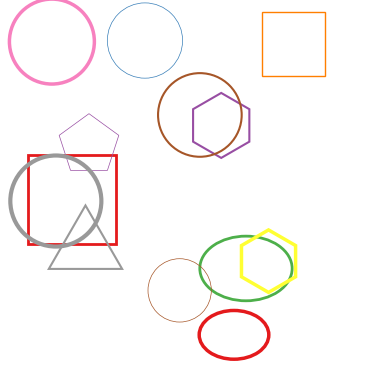[{"shape": "oval", "thickness": 2.5, "radius": 0.45, "center": [0.608, 0.13]}, {"shape": "square", "thickness": 2, "radius": 0.58, "center": [0.187, 0.481]}, {"shape": "circle", "thickness": 0.5, "radius": 0.49, "center": [0.377, 0.895]}, {"shape": "oval", "thickness": 2, "radius": 0.6, "center": [0.639, 0.303]}, {"shape": "hexagon", "thickness": 1.5, "radius": 0.42, "center": [0.575, 0.674]}, {"shape": "pentagon", "thickness": 0.5, "radius": 0.41, "center": [0.231, 0.623]}, {"shape": "square", "thickness": 1, "radius": 0.41, "center": [0.762, 0.886]}, {"shape": "hexagon", "thickness": 2.5, "radius": 0.41, "center": [0.697, 0.322]}, {"shape": "circle", "thickness": 1.5, "radius": 0.54, "center": [0.519, 0.701]}, {"shape": "circle", "thickness": 0.5, "radius": 0.41, "center": [0.467, 0.246]}, {"shape": "circle", "thickness": 2.5, "radius": 0.55, "center": [0.135, 0.892]}, {"shape": "triangle", "thickness": 1.5, "radius": 0.55, "center": [0.222, 0.356]}, {"shape": "circle", "thickness": 3, "radius": 0.59, "center": [0.145, 0.478]}]